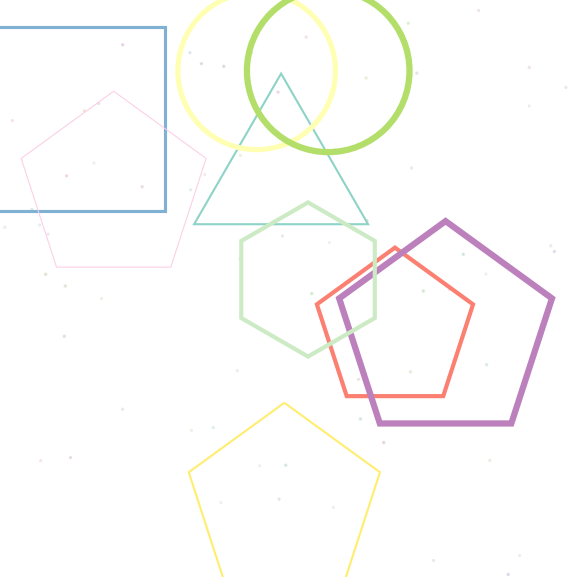[{"shape": "triangle", "thickness": 1, "radius": 0.87, "center": [0.487, 0.698]}, {"shape": "circle", "thickness": 2.5, "radius": 0.68, "center": [0.444, 0.876]}, {"shape": "pentagon", "thickness": 2, "radius": 0.71, "center": [0.684, 0.428]}, {"shape": "square", "thickness": 1.5, "radius": 0.8, "center": [0.127, 0.793]}, {"shape": "circle", "thickness": 3, "radius": 0.7, "center": [0.568, 0.876]}, {"shape": "pentagon", "thickness": 0.5, "radius": 0.84, "center": [0.197, 0.673]}, {"shape": "pentagon", "thickness": 3, "radius": 0.97, "center": [0.772, 0.423]}, {"shape": "hexagon", "thickness": 2, "radius": 0.67, "center": [0.533, 0.515]}, {"shape": "pentagon", "thickness": 1, "radius": 0.87, "center": [0.492, 0.128]}]